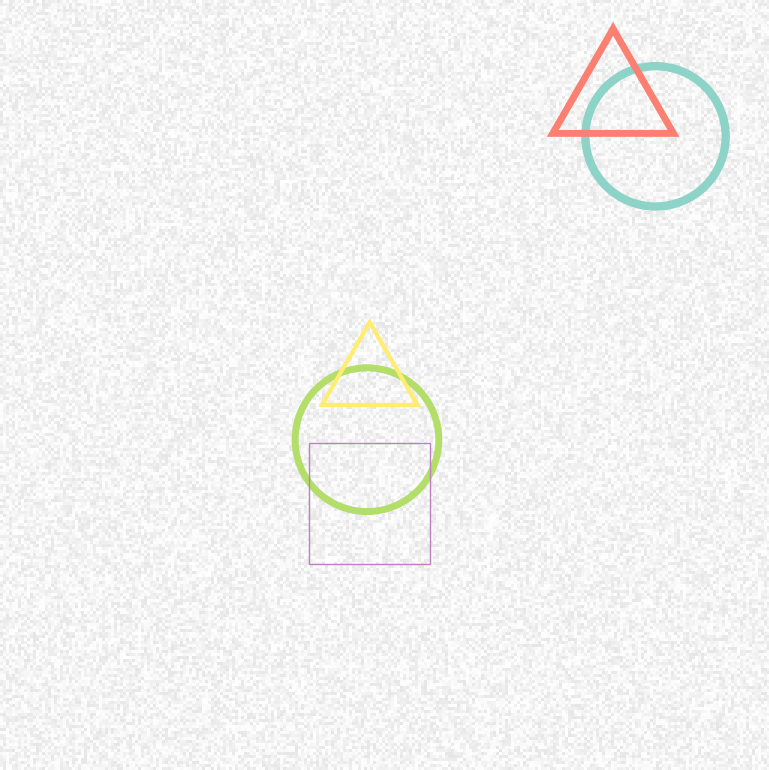[{"shape": "circle", "thickness": 3, "radius": 0.46, "center": [0.851, 0.823]}, {"shape": "triangle", "thickness": 2.5, "radius": 0.45, "center": [0.796, 0.872]}, {"shape": "circle", "thickness": 2.5, "radius": 0.47, "center": [0.477, 0.429]}, {"shape": "square", "thickness": 0.5, "radius": 0.39, "center": [0.479, 0.346]}, {"shape": "triangle", "thickness": 1.5, "radius": 0.36, "center": [0.48, 0.51]}]